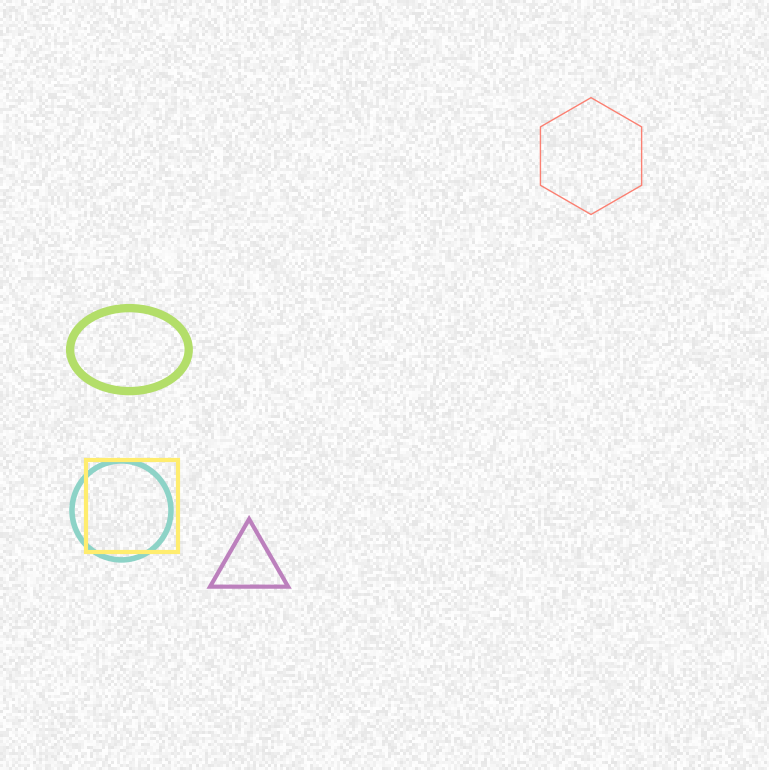[{"shape": "circle", "thickness": 2, "radius": 0.32, "center": [0.158, 0.337]}, {"shape": "hexagon", "thickness": 0.5, "radius": 0.38, "center": [0.768, 0.797]}, {"shape": "oval", "thickness": 3, "radius": 0.39, "center": [0.168, 0.546]}, {"shape": "triangle", "thickness": 1.5, "radius": 0.29, "center": [0.324, 0.267]}, {"shape": "square", "thickness": 1.5, "radius": 0.3, "center": [0.171, 0.343]}]